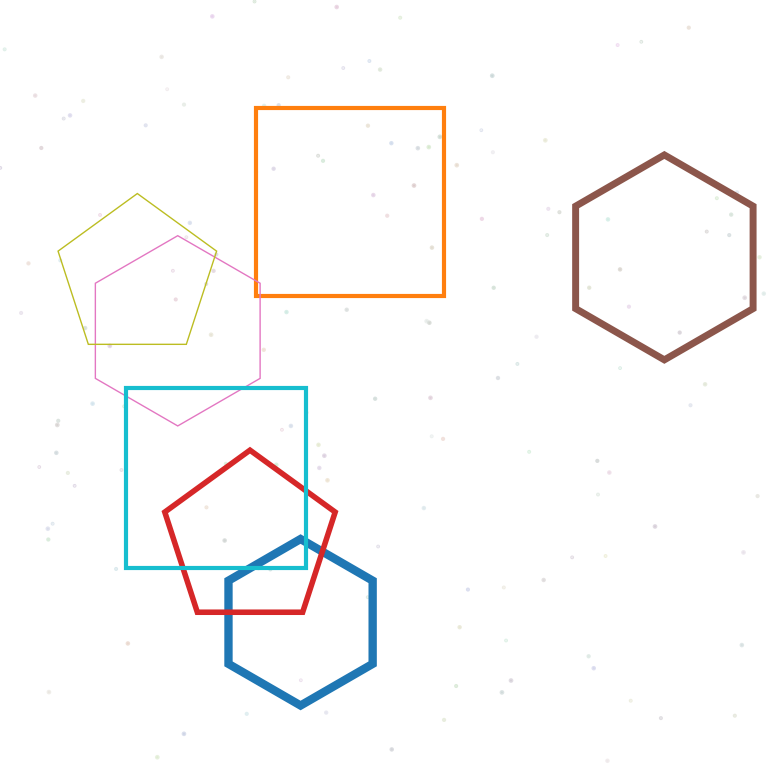[{"shape": "hexagon", "thickness": 3, "radius": 0.54, "center": [0.39, 0.192]}, {"shape": "square", "thickness": 1.5, "radius": 0.61, "center": [0.454, 0.738]}, {"shape": "pentagon", "thickness": 2, "radius": 0.58, "center": [0.325, 0.299]}, {"shape": "hexagon", "thickness": 2.5, "radius": 0.67, "center": [0.863, 0.666]}, {"shape": "hexagon", "thickness": 0.5, "radius": 0.62, "center": [0.231, 0.57]}, {"shape": "pentagon", "thickness": 0.5, "radius": 0.54, "center": [0.178, 0.64]}, {"shape": "square", "thickness": 1.5, "radius": 0.59, "center": [0.28, 0.379]}]